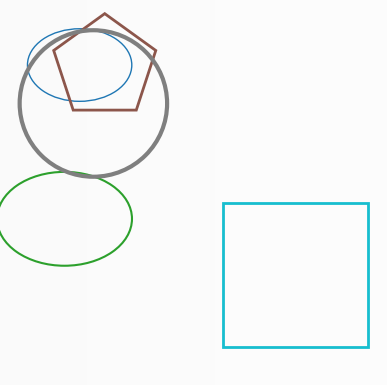[{"shape": "oval", "thickness": 1, "radius": 0.67, "center": [0.205, 0.831]}, {"shape": "oval", "thickness": 1.5, "radius": 0.87, "center": [0.166, 0.432]}, {"shape": "pentagon", "thickness": 2, "radius": 0.69, "center": [0.27, 0.826]}, {"shape": "circle", "thickness": 3, "radius": 0.95, "center": [0.241, 0.731]}, {"shape": "square", "thickness": 2, "radius": 0.94, "center": [0.762, 0.286]}]